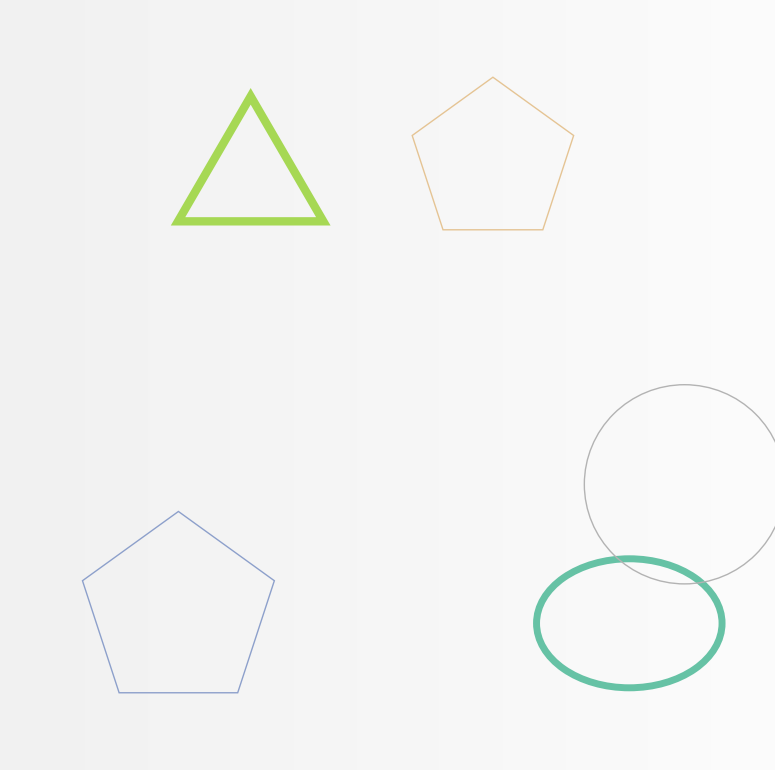[{"shape": "oval", "thickness": 2.5, "radius": 0.6, "center": [0.812, 0.191]}, {"shape": "pentagon", "thickness": 0.5, "radius": 0.65, "center": [0.23, 0.206]}, {"shape": "triangle", "thickness": 3, "radius": 0.54, "center": [0.323, 0.767]}, {"shape": "pentagon", "thickness": 0.5, "radius": 0.55, "center": [0.636, 0.79]}, {"shape": "circle", "thickness": 0.5, "radius": 0.65, "center": [0.883, 0.371]}]